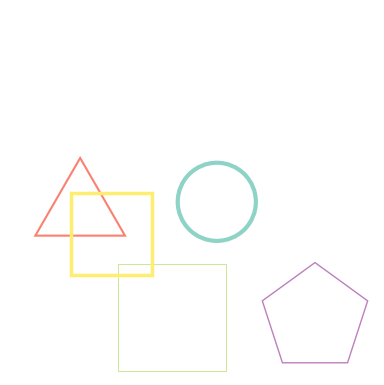[{"shape": "circle", "thickness": 3, "radius": 0.51, "center": [0.563, 0.476]}, {"shape": "triangle", "thickness": 1.5, "radius": 0.67, "center": [0.208, 0.455]}, {"shape": "square", "thickness": 0.5, "radius": 0.7, "center": [0.447, 0.175]}, {"shape": "pentagon", "thickness": 1, "radius": 0.72, "center": [0.818, 0.174]}, {"shape": "square", "thickness": 2.5, "radius": 0.53, "center": [0.29, 0.392]}]